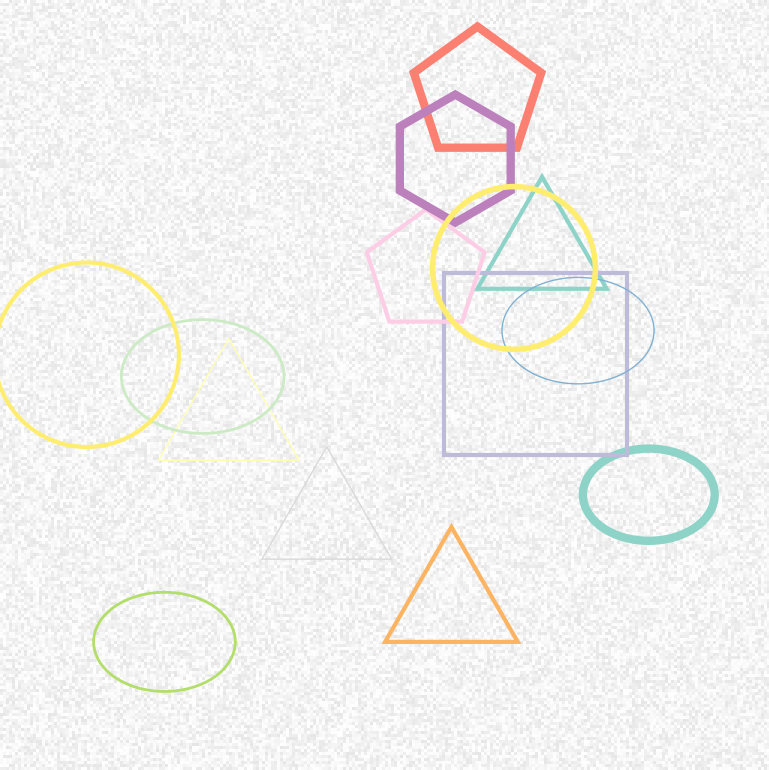[{"shape": "triangle", "thickness": 1.5, "radius": 0.48, "center": [0.704, 0.673]}, {"shape": "oval", "thickness": 3, "radius": 0.43, "center": [0.843, 0.358]}, {"shape": "triangle", "thickness": 0.5, "radius": 0.53, "center": [0.297, 0.455]}, {"shape": "square", "thickness": 1.5, "radius": 0.59, "center": [0.696, 0.527]}, {"shape": "pentagon", "thickness": 3, "radius": 0.43, "center": [0.62, 0.879]}, {"shape": "oval", "thickness": 0.5, "radius": 0.49, "center": [0.751, 0.571]}, {"shape": "triangle", "thickness": 1.5, "radius": 0.5, "center": [0.586, 0.216]}, {"shape": "oval", "thickness": 1, "radius": 0.46, "center": [0.214, 0.166]}, {"shape": "pentagon", "thickness": 1.5, "radius": 0.4, "center": [0.553, 0.647]}, {"shape": "triangle", "thickness": 0.5, "radius": 0.49, "center": [0.424, 0.322]}, {"shape": "hexagon", "thickness": 3, "radius": 0.42, "center": [0.591, 0.794]}, {"shape": "oval", "thickness": 1, "radius": 0.53, "center": [0.263, 0.511]}, {"shape": "circle", "thickness": 2, "radius": 0.53, "center": [0.668, 0.652]}, {"shape": "circle", "thickness": 1.5, "radius": 0.6, "center": [0.113, 0.539]}]